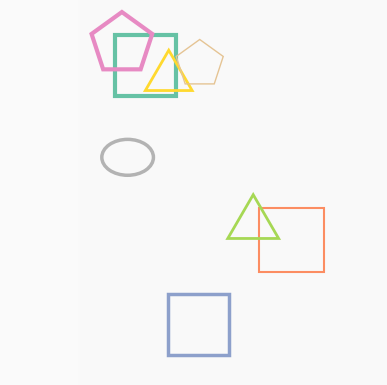[{"shape": "square", "thickness": 3, "radius": 0.39, "center": [0.375, 0.829]}, {"shape": "square", "thickness": 1.5, "radius": 0.42, "center": [0.752, 0.377]}, {"shape": "square", "thickness": 2.5, "radius": 0.39, "center": [0.513, 0.157]}, {"shape": "pentagon", "thickness": 3, "radius": 0.41, "center": [0.315, 0.886]}, {"shape": "triangle", "thickness": 2, "radius": 0.38, "center": [0.653, 0.418]}, {"shape": "triangle", "thickness": 2, "radius": 0.35, "center": [0.435, 0.8]}, {"shape": "pentagon", "thickness": 1, "radius": 0.32, "center": [0.515, 0.834]}, {"shape": "oval", "thickness": 2.5, "radius": 0.33, "center": [0.329, 0.591]}]